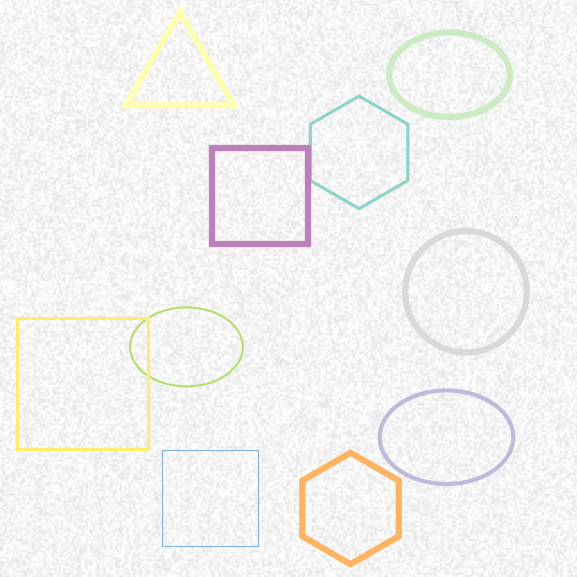[{"shape": "hexagon", "thickness": 1.5, "radius": 0.49, "center": [0.622, 0.735]}, {"shape": "triangle", "thickness": 3, "radius": 0.54, "center": [0.312, 0.871]}, {"shape": "oval", "thickness": 2, "radius": 0.58, "center": [0.773, 0.242]}, {"shape": "square", "thickness": 0.5, "radius": 0.41, "center": [0.364, 0.137]}, {"shape": "hexagon", "thickness": 3, "radius": 0.48, "center": [0.607, 0.119]}, {"shape": "oval", "thickness": 1, "radius": 0.49, "center": [0.323, 0.398]}, {"shape": "circle", "thickness": 3, "radius": 0.53, "center": [0.807, 0.494]}, {"shape": "square", "thickness": 3, "radius": 0.42, "center": [0.45, 0.66]}, {"shape": "oval", "thickness": 3, "radius": 0.52, "center": [0.778, 0.87]}, {"shape": "square", "thickness": 1.5, "radius": 0.57, "center": [0.143, 0.335]}]